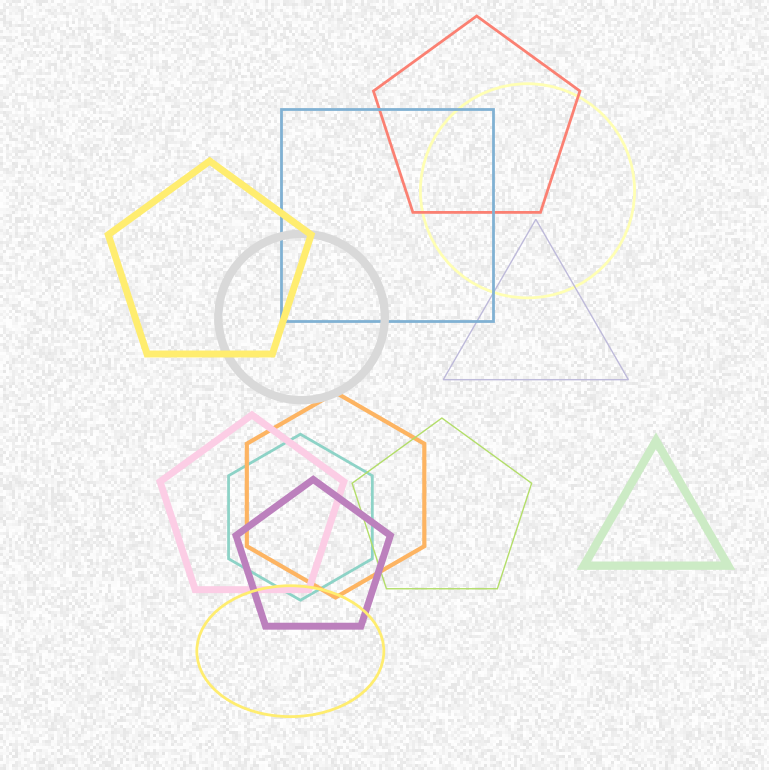[{"shape": "hexagon", "thickness": 1, "radius": 0.54, "center": [0.39, 0.328]}, {"shape": "circle", "thickness": 1, "radius": 0.7, "center": [0.685, 0.752]}, {"shape": "triangle", "thickness": 0.5, "radius": 0.69, "center": [0.696, 0.576]}, {"shape": "pentagon", "thickness": 1, "radius": 0.7, "center": [0.619, 0.838]}, {"shape": "square", "thickness": 1, "radius": 0.69, "center": [0.502, 0.72]}, {"shape": "hexagon", "thickness": 1.5, "radius": 0.67, "center": [0.436, 0.357]}, {"shape": "pentagon", "thickness": 0.5, "radius": 0.61, "center": [0.574, 0.335]}, {"shape": "pentagon", "thickness": 2.5, "radius": 0.63, "center": [0.327, 0.336]}, {"shape": "circle", "thickness": 3, "radius": 0.54, "center": [0.392, 0.588]}, {"shape": "pentagon", "thickness": 2.5, "radius": 0.53, "center": [0.407, 0.272]}, {"shape": "triangle", "thickness": 3, "radius": 0.54, "center": [0.852, 0.319]}, {"shape": "pentagon", "thickness": 2.5, "radius": 0.69, "center": [0.272, 0.652]}, {"shape": "oval", "thickness": 1, "radius": 0.61, "center": [0.377, 0.154]}]